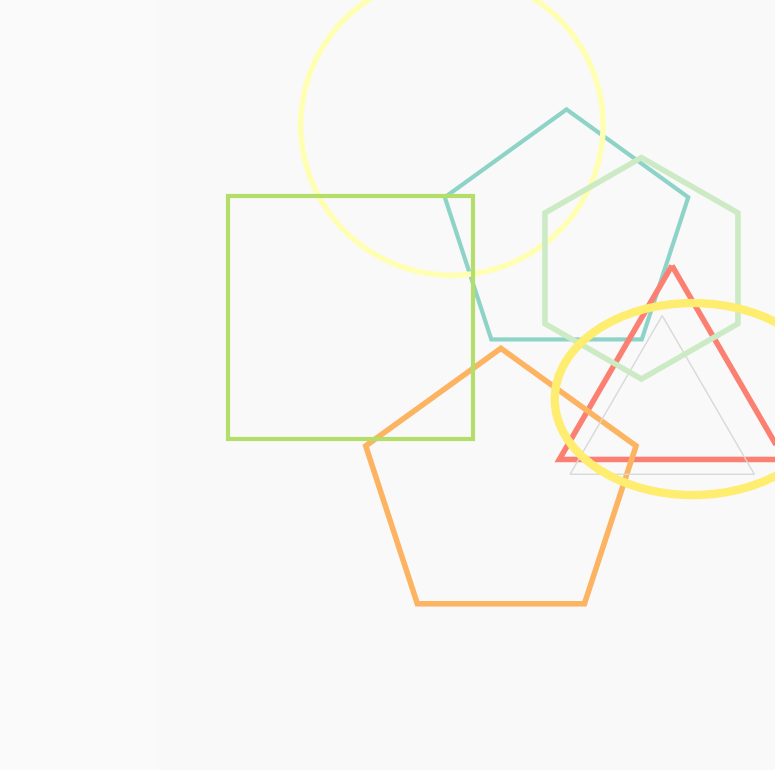[{"shape": "pentagon", "thickness": 1.5, "radius": 0.83, "center": [0.731, 0.693]}, {"shape": "circle", "thickness": 2, "radius": 0.98, "center": [0.583, 0.838]}, {"shape": "triangle", "thickness": 2, "radius": 0.84, "center": [0.867, 0.487]}, {"shape": "pentagon", "thickness": 2, "radius": 0.92, "center": [0.646, 0.364]}, {"shape": "square", "thickness": 1.5, "radius": 0.79, "center": [0.452, 0.588]}, {"shape": "triangle", "thickness": 0.5, "radius": 0.69, "center": [0.854, 0.453]}, {"shape": "hexagon", "thickness": 2, "radius": 0.72, "center": [0.828, 0.652]}, {"shape": "oval", "thickness": 3, "radius": 0.89, "center": [0.894, 0.482]}]